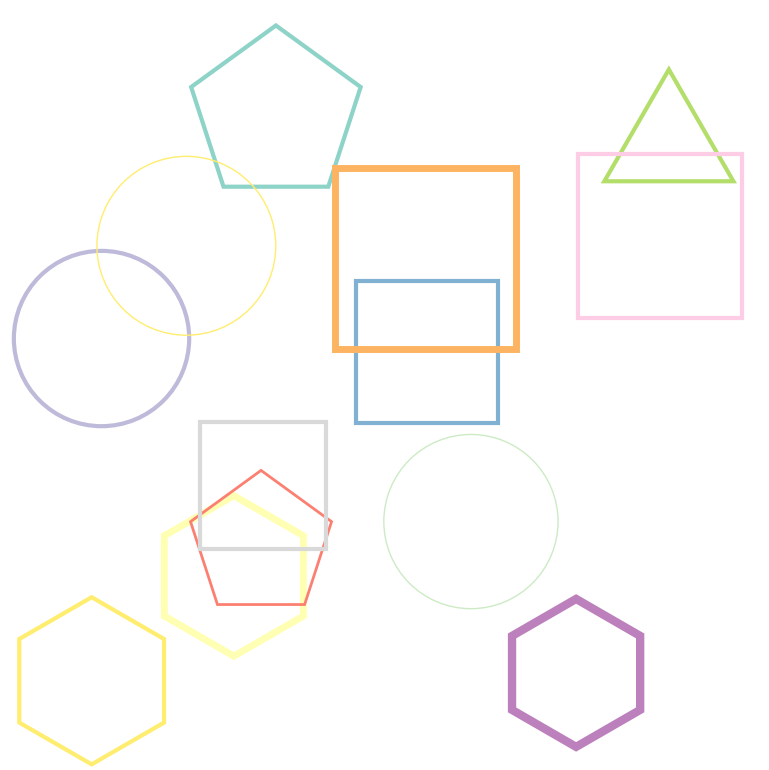[{"shape": "pentagon", "thickness": 1.5, "radius": 0.58, "center": [0.358, 0.851]}, {"shape": "hexagon", "thickness": 2.5, "radius": 0.52, "center": [0.304, 0.252]}, {"shape": "circle", "thickness": 1.5, "radius": 0.57, "center": [0.132, 0.56]}, {"shape": "pentagon", "thickness": 1, "radius": 0.48, "center": [0.339, 0.293]}, {"shape": "square", "thickness": 1.5, "radius": 0.46, "center": [0.554, 0.543]}, {"shape": "square", "thickness": 2.5, "radius": 0.59, "center": [0.553, 0.665]}, {"shape": "triangle", "thickness": 1.5, "radius": 0.48, "center": [0.869, 0.813]}, {"shape": "square", "thickness": 1.5, "radius": 0.53, "center": [0.858, 0.693]}, {"shape": "square", "thickness": 1.5, "radius": 0.41, "center": [0.342, 0.37]}, {"shape": "hexagon", "thickness": 3, "radius": 0.48, "center": [0.748, 0.126]}, {"shape": "circle", "thickness": 0.5, "radius": 0.57, "center": [0.612, 0.323]}, {"shape": "circle", "thickness": 0.5, "radius": 0.58, "center": [0.242, 0.681]}, {"shape": "hexagon", "thickness": 1.5, "radius": 0.54, "center": [0.119, 0.116]}]